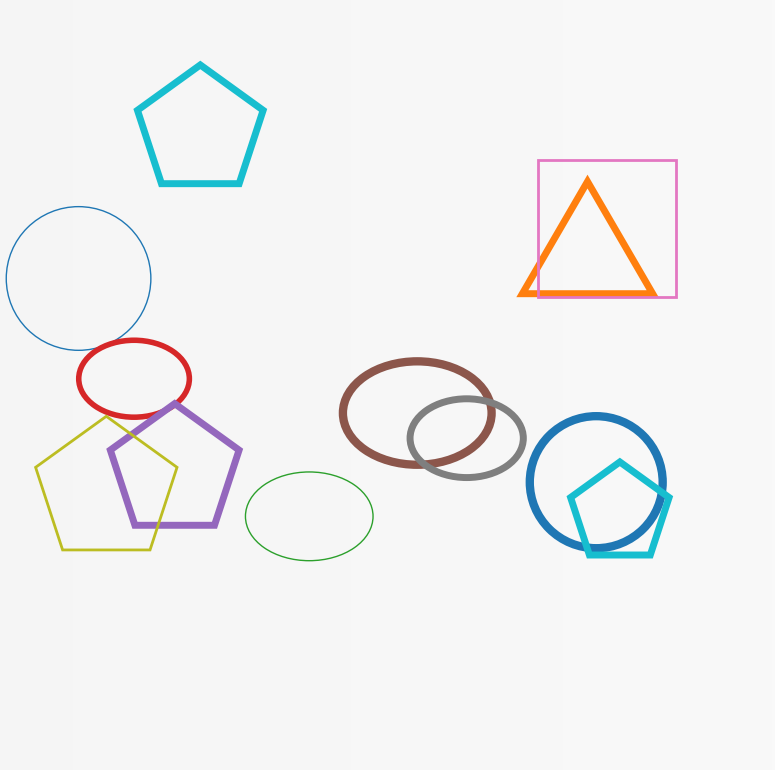[{"shape": "circle", "thickness": 3, "radius": 0.43, "center": [0.769, 0.374]}, {"shape": "circle", "thickness": 0.5, "radius": 0.47, "center": [0.101, 0.638]}, {"shape": "triangle", "thickness": 2.5, "radius": 0.49, "center": [0.758, 0.667]}, {"shape": "oval", "thickness": 0.5, "radius": 0.41, "center": [0.399, 0.329]}, {"shape": "oval", "thickness": 2, "radius": 0.36, "center": [0.173, 0.508]}, {"shape": "pentagon", "thickness": 2.5, "radius": 0.44, "center": [0.225, 0.388]}, {"shape": "oval", "thickness": 3, "radius": 0.48, "center": [0.538, 0.464]}, {"shape": "square", "thickness": 1, "radius": 0.45, "center": [0.783, 0.704]}, {"shape": "oval", "thickness": 2.5, "radius": 0.37, "center": [0.602, 0.431]}, {"shape": "pentagon", "thickness": 1, "radius": 0.48, "center": [0.137, 0.363]}, {"shape": "pentagon", "thickness": 2.5, "radius": 0.43, "center": [0.258, 0.83]}, {"shape": "pentagon", "thickness": 2.5, "radius": 0.33, "center": [0.8, 0.333]}]